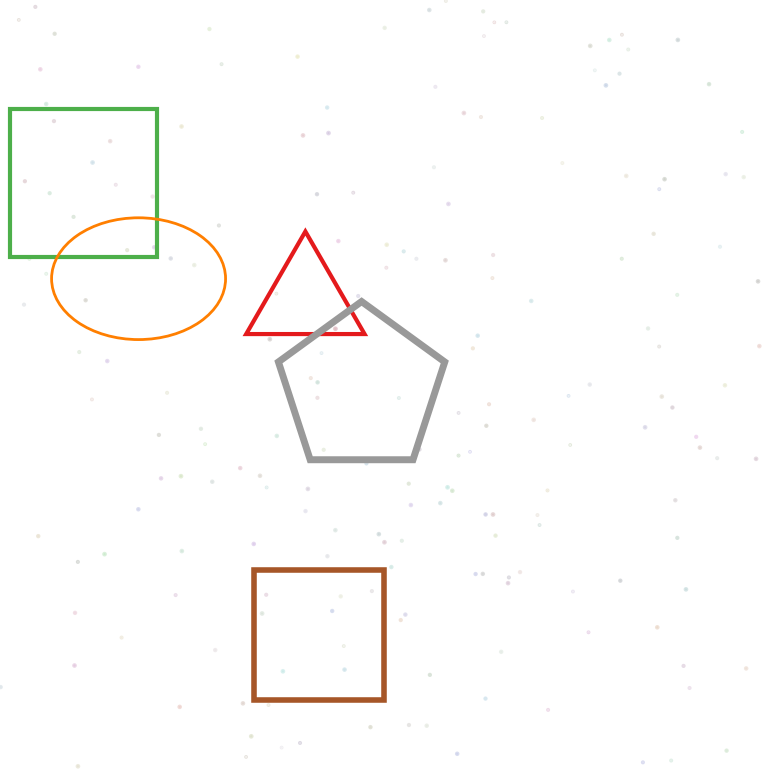[{"shape": "triangle", "thickness": 1.5, "radius": 0.44, "center": [0.397, 0.611]}, {"shape": "square", "thickness": 1.5, "radius": 0.48, "center": [0.108, 0.762]}, {"shape": "oval", "thickness": 1, "radius": 0.56, "center": [0.18, 0.638]}, {"shape": "square", "thickness": 2, "radius": 0.42, "center": [0.414, 0.175]}, {"shape": "pentagon", "thickness": 2.5, "radius": 0.57, "center": [0.47, 0.495]}]